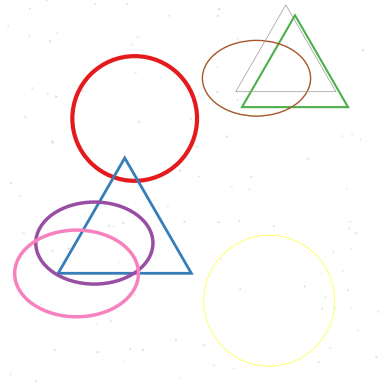[{"shape": "circle", "thickness": 3, "radius": 0.81, "center": [0.35, 0.692]}, {"shape": "triangle", "thickness": 2, "radius": 1.0, "center": [0.324, 0.39]}, {"shape": "triangle", "thickness": 1.5, "radius": 0.8, "center": [0.766, 0.801]}, {"shape": "oval", "thickness": 2.5, "radius": 0.76, "center": [0.245, 0.369]}, {"shape": "circle", "thickness": 0.5, "radius": 0.85, "center": [0.699, 0.219]}, {"shape": "oval", "thickness": 1, "radius": 0.7, "center": [0.666, 0.797]}, {"shape": "oval", "thickness": 2.5, "radius": 0.8, "center": [0.199, 0.29]}, {"shape": "triangle", "thickness": 0.5, "radius": 0.75, "center": [0.742, 0.837]}]